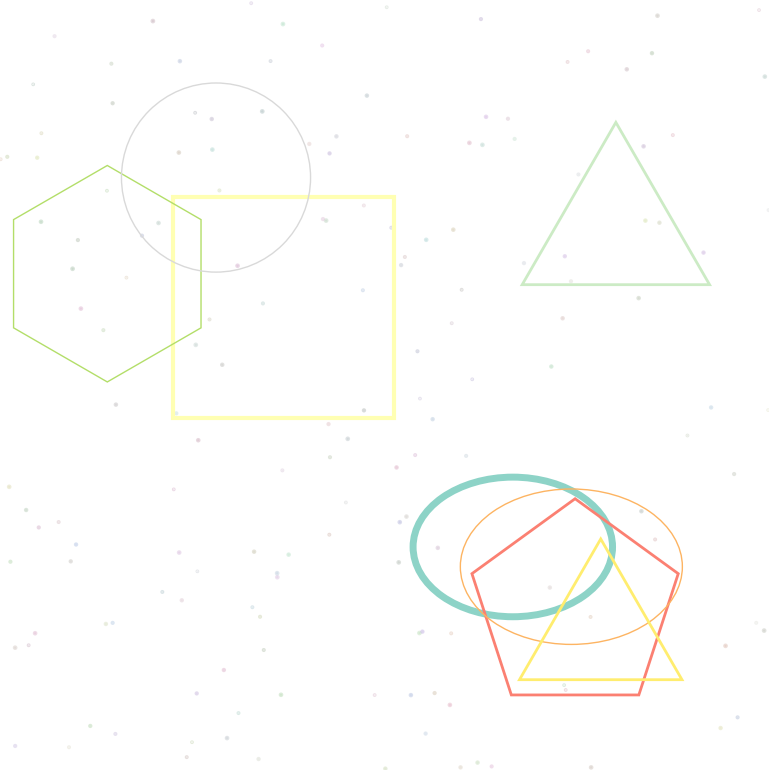[{"shape": "oval", "thickness": 2.5, "radius": 0.65, "center": [0.666, 0.29]}, {"shape": "square", "thickness": 1.5, "radius": 0.72, "center": [0.368, 0.601]}, {"shape": "pentagon", "thickness": 1, "radius": 0.7, "center": [0.747, 0.211]}, {"shape": "oval", "thickness": 0.5, "radius": 0.72, "center": [0.742, 0.264]}, {"shape": "hexagon", "thickness": 0.5, "radius": 0.7, "center": [0.139, 0.645]}, {"shape": "circle", "thickness": 0.5, "radius": 0.61, "center": [0.281, 0.769]}, {"shape": "triangle", "thickness": 1, "radius": 0.7, "center": [0.8, 0.701]}, {"shape": "triangle", "thickness": 1, "radius": 0.61, "center": [0.78, 0.178]}]